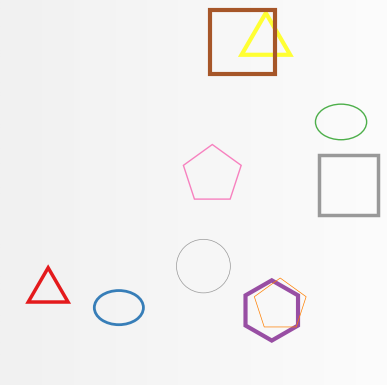[{"shape": "triangle", "thickness": 2.5, "radius": 0.3, "center": [0.124, 0.245]}, {"shape": "oval", "thickness": 2, "radius": 0.32, "center": [0.307, 0.201]}, {"shape": "oval", "thickness": 1, "radius": 0.33, "center": [0.88, 0.683]}, {"shape": "hexagon", "thickness": 3, "radius": 0.39, "center": [0.701, 0.194]}, {"shape": "pentagon", "thickness": 0.5, "radius": 0.35, "center": [0.723, 0.208]}, {"shape": "triangle", "thickness": 3, "radius": 0.36, "center": [0.686, 0.894]}, {"shape": "square", "thickness": 3, "radius": 0.42, "center": [0.626, 0.89]}, {"shape": "pentagon", "thickness": 1, "radius": 0.39, "center": [0.548, 0.546]}, {"shape": "circle", "thickness": 0.5, "radius": 0.35, "center": [0.525, 0.309]}, {"shape": "square", "thickness": 2.5, "radius": 0.39, "center": [0.899, 0.519]}]